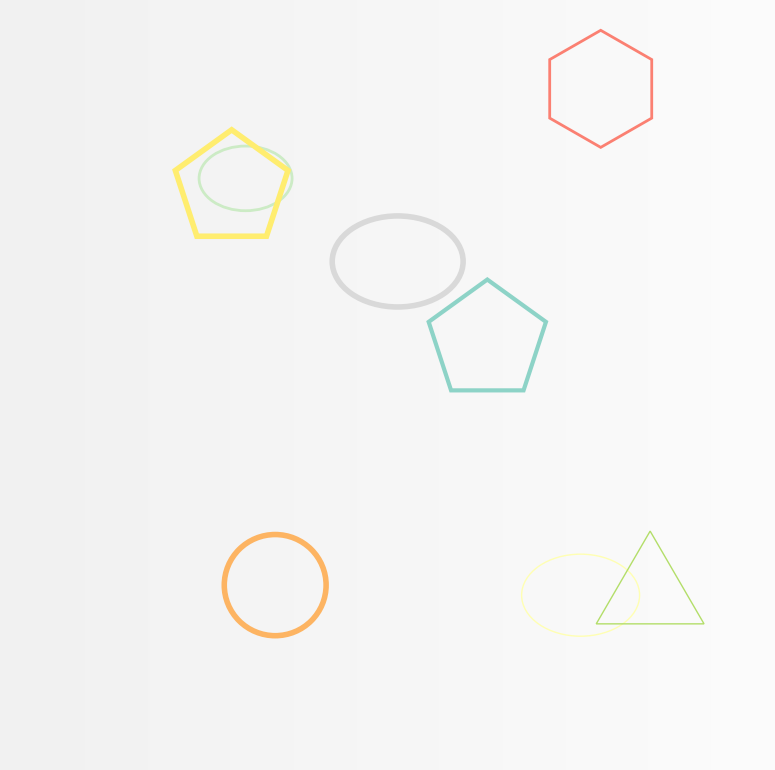[{"shape": "pentagon", "thickness": 1.5, "radius": 0.4, "center": [0.629, 0.557]}, {"shape": "oval", "thickness": 0.5, "radius": 0.38, "center": [0.749, 0.227]}, {"shape": "hexagon", "thickness": 1, "radius": 0.38, "center": [0.775, 0.885]}, {"shape": "circle", "thickness": 2, "radius": 0.33, "center": [0.355, 0.24]}, {"shape": "triangle", "thickness": 0.5, "radius": 0.4, "center": [0.839, 0.23]}, {"shape": "oval", "thickness": 2, "radius": 0.42, "center": [0.513, 0.66]}, {"shape": "oval", "thickness": 1, "radius": 0.3, "center": [0.317, 0.768]}, {"shape": "pentagon", "thickness": 2, "radius": 0.38, "center": [0.299, 0.755]}]